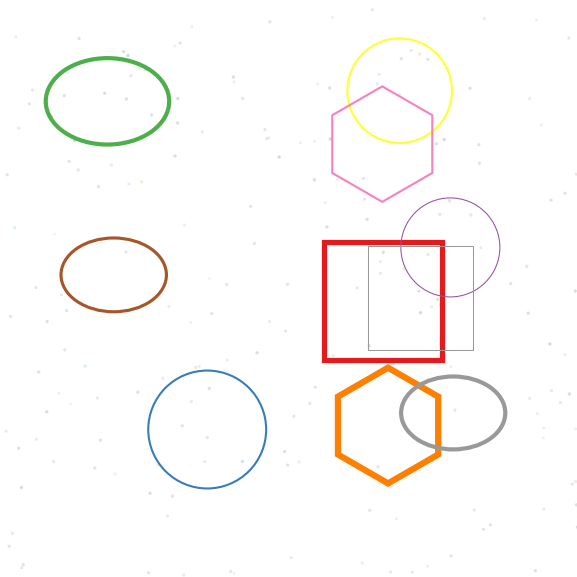[{"shape": "square", "thickness": 2.5, "radius": 0.51, "center": [0.664, 0.478]}, {"shape": "circle", "thickness": 1, "radius": 0.51, "center": [0.359, 0.255]}, {"shape": "oval", "thickness": 2, "radius": 0.53, "center": [0.186, 0.824]}, {"shape": "circle", "thickness": 0.5, "radius": 0.43, "center": [0.78, 0.571]}, {"shape": "hexagon", "thickness": 3, "radius": 0.5, "center": [0.672, 0.262]}, {"shape": "circle", "thickness": 1, "radius": 0.45, "center": [0.692, 0.842]}, {"shape": "oval", "thickness": 1.5, "radius": 0.46, "center": [0.197, 0.523]}, {"shape": "hexagon", "thickness": 1, "radius": 0.5, "center": [0.662, 0.75]}, {"shape": "oval", "thickness": 2, "radius": 0.45, "center": [0.785, 0.284]}, {"shape": "square", "thickness": 0.5, "radius": 0.45, "center": [0.728, 0.483]}]